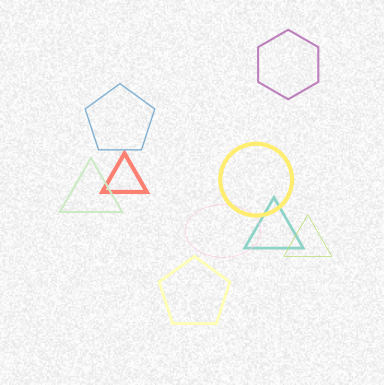[{"shape": "triangle", "thickness": 2, "radius": 0.44, "center": [0.712, 0.399]}, {"shape": "pentagon", "thickness": 2, "radius": 0.48, "center": [0.505, 0.238]}, {"shape": "triangle", "thickness": 3, "radius": 0.33, "center": [0.323, 0.535]}, {"shape": "pentagon", "thickness": 1, "radius": 0.48, "center": [0.312, 0.688]}, {"shape": "triangle", "thickness": 0.5, "radius": 0.36, "center": [0.799, 0.37]}, {"shape": "oval", "thickness": 0.5, "radius": 0.49, "center": [0.579, 0.4]}, {"shape": "hexagon", "thickness": 1.5, "radius": 0.45, "center": [0.749, 0.832]}, {"shape": "triangle", "thickness": 1.5, "radius": 0.47, "center": [0.236, 0.496]}, {"shape": "circle", "thickness": 3, "radius": 0.47, "center": [0.665, 0.533]}]